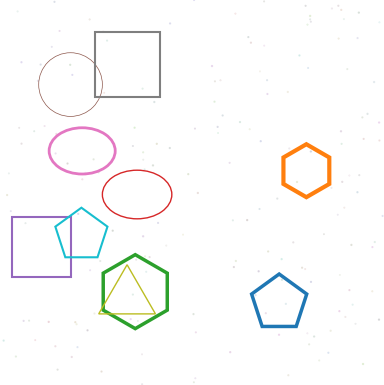[{"shape": "pentagon", "thickness": 2.5, "radius": 0.38, "center": [0.725, 0.213]}, {"shape": "hexagon", "thickness": 3, "radius": 0.34, "center": [0.796, 0.557]}, {"shape": "hexagon", "thickness": 2.5, "radius": 0.48, "center": [0.351, 0.242]}, {"shape": "oval", "thickness": 1, "radius": 0.45, "center": [0.356, 0.495]}, {"shape": "square", "thickness": 1.5, "radius": 0.39, "center": [0.108, 0.357]}, {"shape": "circle", "thickness": 0.5, "radius": 0.41, "center": [0.183, 0.78]}, {"shape": "oval", "thickness": 2, "radius": 0.43, "center": [0.213, 0.608]}, {"shape": "square", "thickness": 1.5, "radius": 0.42, "center": [0.33, 0.831]}, {"shape": "triangle", "thickness": 1, "radius": 0.43, "center": [0.33, 0.227]}, {"shape": "pentagon", "thickness": 1.5, "radius": 0.36, "center": [0.211, 0.389]}]